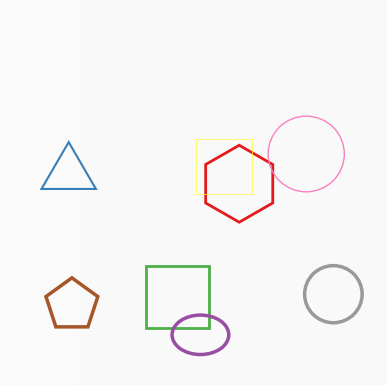[{"shape": "hexagon", "thickness": 2, "radius": 0.5, "center": [0.617, 0.523]}, {"shape": "triangle", "thickness": 1.5, "radius": 0.41, "center": [0.177, 0.55]}, {"shape": "square", "thickness": 2, "radius": 0.4, "center": [0.458, 0.229]}, {"shape": "oval", "thickness": 2.5, "radius": 0.37, "center": [0.517, 0.13]}, {"shape": "square", "thickness": 0.5, "radius": 0.36, "center": [0.579, 0.567]}, {"shape": "pentagon", "thickness": 2.5, "radius": 0.35, "center": [0.186, 0.208]}, {"shape": "circle", "thickness": 1, "radius": 0.49, "center": [0.79, 0.6]}, {"shape": "circle", "thickness": 2.5, "radius": 0.37, "center": [0.86, 0.236]}]